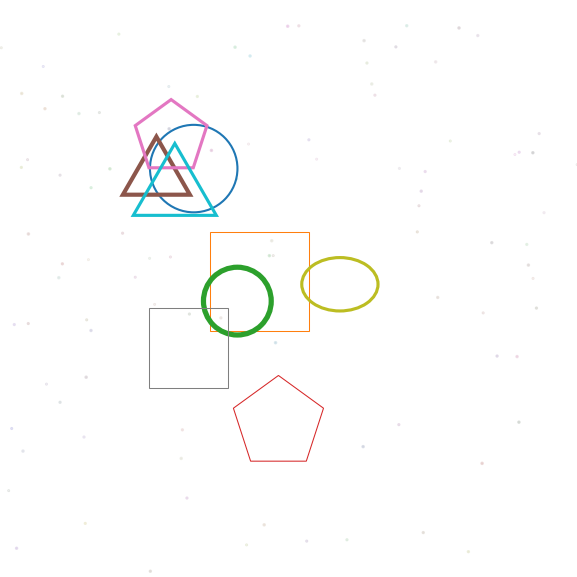[{"shape": "circle", "thickness": 1, "radius": 0.38, "center": [0.335, 0.707]}, {"shape": "square", "thickness": 0.5, "radius": 0.43, "center": [0.449, 0.512]}, {"shape": "circle", "thickness": 2.5, "radius": 0.29, "center": [0.411, 0.478]}, {"shape": "pentagon", "thickness": 0.5, "radius": 0.41, "center": [0.482, 0.267]}, {"shape": "triangle", "thickness": 2, "radius": 0.33, "center": [0.271, 0.695]}, {"shape": "pentagon", "thickness": 1.5, "radius": 0.33, "center": [0.296, 0.761]}, {"shape": "square", "thickness": 0.5, "radius": 0.34, "center": [0.326, 0.396]}, {"shape": "oval", "thickness": 1.5, "radius": 0.33, "center": [0.589, 0.507]}, {"shape": "triangle", "thickness": 1.5, "radius": 0.41, "center": [0.303, 0.668]}]